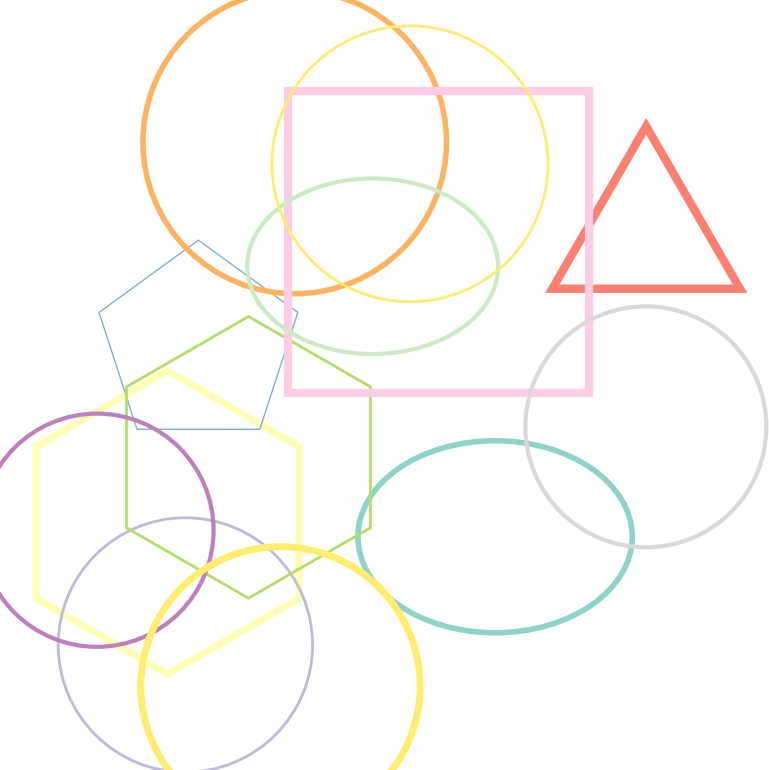[{"shape": "oval", "thickness": 2, "radius": 0.89, "center": [0.643, 0.303]}, {"shape": "hexagon", "thickness": 2.5, "radius": 0.99, "center": [0.218, 0.322]}, {"shape": "circle", "thickness": 1, "radius": 0.83, "center": [0.241, 0.162]}, {"shape": "triangle", "thickness": 3, "radius": 0.7, "center": [0.839, 0.695]}, {"shape": "pentagon", "thickness": 0.5, "radius": 0.68, "center": [0.258, 0.552]}, {"shape": "circle", "thickness": 2, "radius": 0.99, "center": [0.383, 0.816]}, {"shape": "hexagon", "thickness": 1, "radius": 0.91, "center": [0.323, 0.406]}, {"shape": "square", "thickness": 3, "radius": 0.98, "center": [0.569, 0.686]}, {"shape": "circle", "thickness": 1.5, "radius": 0.78, "center": [0.839, 0.446]}, {"shape": "circle", "thickness": 1.5, "radius": 0.76, "center": [0.126, 0.311]}, {"shape": "oval", "thickness": 1.5, "radius": 0.81, "center": [0.484, 0.654]}, {"shape": "circle", "thickness": 2.5, "radius": 0.91, "center": [0.364, 0.109]}, {"shape": "circle", "thickness": 1, "radius": 0.9, "center": [0.532, 0.787]}]